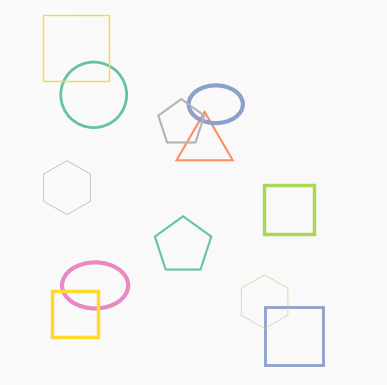[{"shape": "pentagon", "thickness": 1.5, "radius": 0.38, "center": [0.472, 0.362]}, {"shape": "circle", "thickness": 2, "radius": 0.43, "center": [0.242, 0.754]}, {"shape": "triangle", "thickness": 1.5, "radius": 0.42, "center": [0.528, 0.626]}, {"shape": "square", "thickness": 2, "radius": 0.38, "center": [0.758, 0.126]}, {"shape": "oval", "thickness": 3, "radius": 0.35, "center": [0.557, 0.729]}, {"shape": "oval", "thickness": 3, "radius": 0.43, "center": [0.245, 0.259]}, {"shape": "square", "thickness": 2.5, "radius": 0.32, "center": [0.745, 0.456]}, {"shape": "square", "thickness": 2.5, "radius": 0.3, "center": [0.193, 0.185]}, {"shape": "square", "thickness": 1, "radius": 0.42, "center": [0.196, 0.875]}, {"shape": "hexagon", "thickness": 0.5, "radius": 0.35, "center": [0.683, 0.216]}, {"shape": "pentagon", "thickness": 1.5, "radius": 0.31, "center": [0.468, 0.68]}, {"shape": "hexagon", "thickness": 0.5, "radius": 0.35, "center": [0.173, 0.513]}]